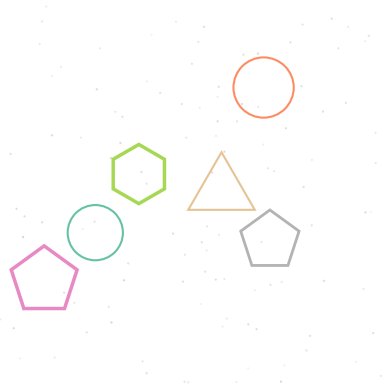[{"shape": "circle", "thickness": 1.5, "radius": 0.36, "center": [0.248, 0.396]}, {"shape": "circle", "thickness": 1.5, "radius": 0.39, "center": [0.685, 0.773]}, {"shape": "pentagon", "thickness": 2.5, "radius": 0.45, "center": [0.115, 0.271]}, {"shape": "hexagon", "thickness": 2.5, "radius": 0.38, "center": [0.361, 0.548]}, {"shape": "triangle", "thickness": 1.5, "radius": 0.5, "center": [0.575, 0.505]}, {"shape": "pentagon", "thickness": 2, "radius": 0.4, "center": [0.701, 0.375]}]